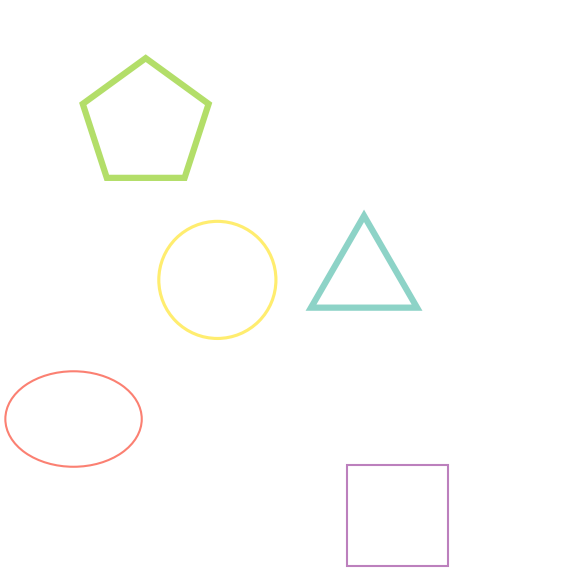[{"shape": "triangle", "thickness": 3, "radius": 0.53, "center": [0.63, 0.519]}, {"shape": "oval", "thickness": 1, "radius": 0.59, "center": [0.127, 0.274]}, {"shape": "pentagon", "thickness": 3, "radius": 0.57, "center": [0.252, 0.784]}, {"shape": "square", "thickness": 1, "radius": 0.44, "center": [0.688, 0.106]}, {"shape": "circle", "thickness": 1.5, "radius": 0.51, "center": [0.376, 0.514]}]